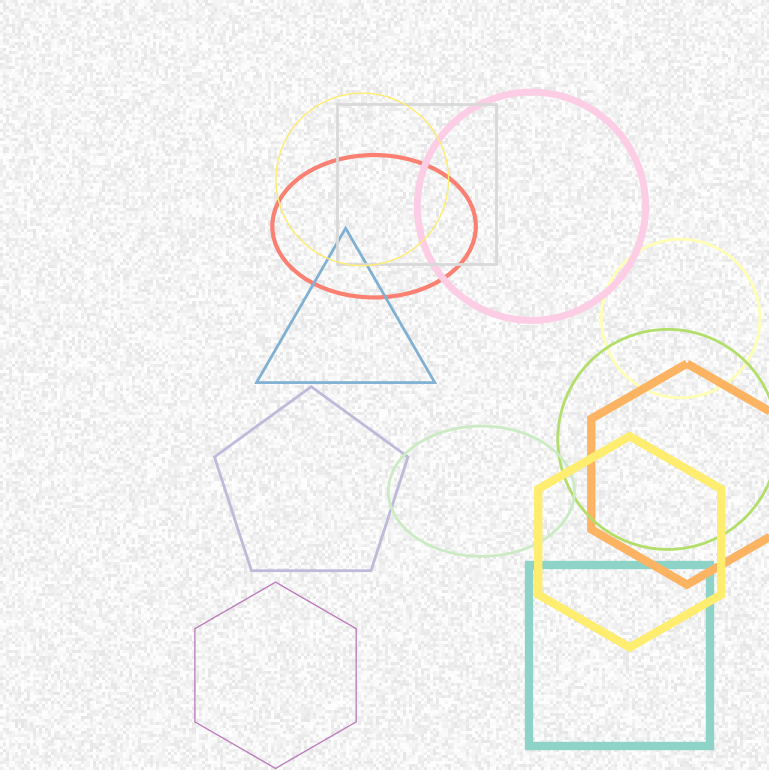[{"shape": "square", "thickness": 3, "radius": 0.59, "center": [0.804, 0.149]}, {"shape": "circle", "thickness": 1, "radius": 0.51, "center": [0.884, 0.586]}, {"shape": "pentagon", "thickness": 1, "radius": 0.66, "center": [0.404, 0.366]}, {"shape": "oval", "thickness": 1.5, "radius": 0.66, "center": [0.486, 0.706]}, {"shape": "triangle", "thickness": 1, "radius": 0.67, "center": [0.449, 0.57]}, {"shape": "hexagon", "thickness": 3, "radius": 0.72, "center": [0.892, 0.384]}, {"shape": "circle", "thickness": 1, "radius": 0.71, "center": [0.867, 0.429]}, {"shape": "circle", "thickness": 2.5, "radius": 0.74, "center": [0.69, 0.732]}, {"shape": "square", "thickness": 1, "radius": 0.52, "center": [0.541, 0.761]}, {"shape": "hexagon", "thickness": 0.5, "radius": 0.6, "center": [0.358, 0.123]}, {"shape": "oval", "thickness": 1, "radius": 0.6, "center": [0.625, 0.362]}, {"shape": "hexagon", "thickness": 3, "radius": 0.69, "center": [0.818, 0.296]}, {"shape": "circle", "thickness": 0.5, "radius": 0.56, "center": [0.47, 0.767]}]